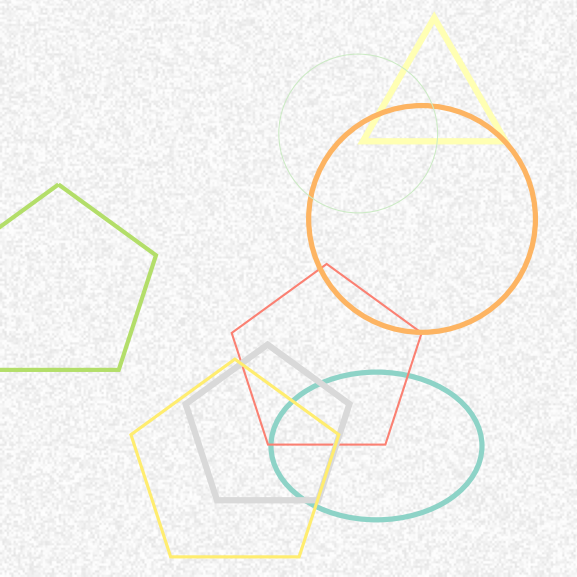[{"shape": "oval", "thickness": 2.5, "radius": 0.91, "center": [0.652, 0.227]}, {"shape": "triangle", "thickness": 3, "radius": 0.71, "center": [0.752, 0.826]}, {"shape": "pentagon", "thickness": 1, "radius": 0.86, "center": [0.566, 0.369]}, {"shape": "circle", "thickness": 2.5, "radius": 0.98, "center": [0.731, 0.62]}, {"shape": "pentagon", "thickness": 2, "radius": 0.89, "center": [0.101, 0.502]}, {"shape": "pentagon", "thickness": 3, "radius": 0.75, "center": [0.463, 0.253]}, {"shape": "circle", "thickness": 0.5, "radius": 0.69, "center": [0.62, 0.768]}, {"shape": "pentagon", "thickness": 1.5, "radius": 0.95, "center": [0.407, 0.188]}]